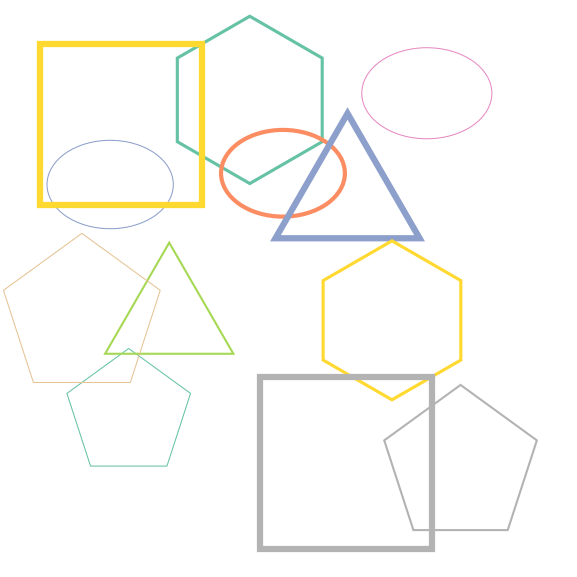[{"shape": "pentagon", "thickness": 0.5, "radius": 0.56, "center": [0.223, 0.283]}, {"shape": "hexagon", "thickness": 1.5, "radius": 0.72, "center": [0.432, 0.826]}, {"shape": "oval", "thickness": 2, "radius": 0.54, "center": [0.49, 0.699]}, {"shape": "triangle", "thickness": 3, "radius": 0.72, "center": [0.602, 0.659]}, {"shape": "oval", "thickness": 0.5, "radius": 0.55, "center": [0.191, 0.68]}, {"shape": "oval", "thickness": 0.5, "radius": 0.56, "center": [0.739, 0.838]}, {"shape": "triangle", "thickness": 1, "radius": 0.64, "center": [0.293, 0.451]}, {"shape": "hexagon", "thickness": 1.5, "radius": 0.69, "center": [0.679, 0.444]}, {"shape": "square", "thickness": 3, "radius": 0.7, "center": [0.209, 0.784]}, {"shape": "pentagon", "thickness": 0.5, "radius": 0.71, "center": [0.142, 0.452]}, {"shape": "square", "thickness": 3, "radius": 0.75, "center": [0.6, 0.198]}, {"shape": "pentagon", "thickness": 1, "radius": 0.69, "center": [0.798, 0.194]}]